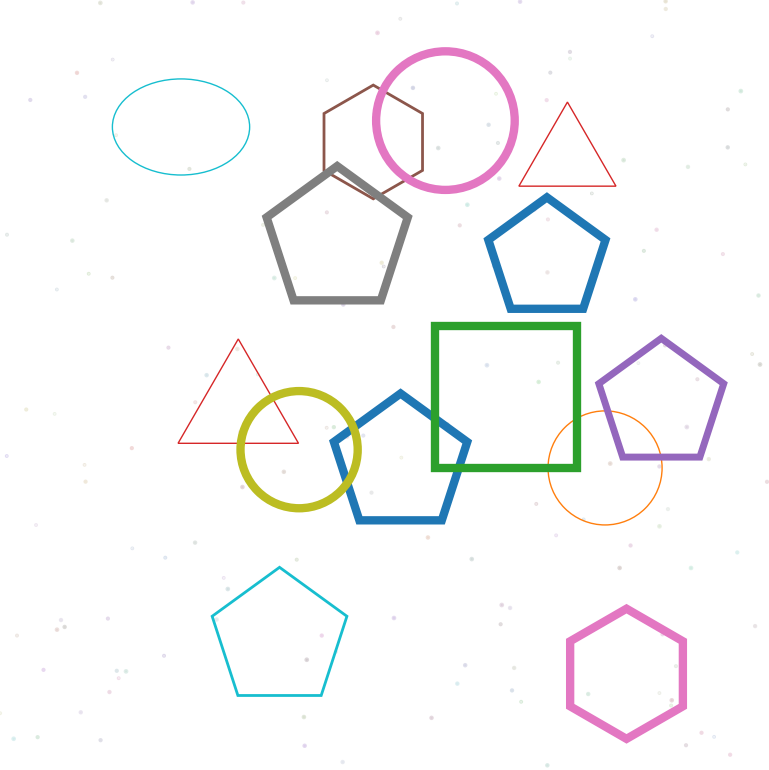[{"shape": "pentagon", "thickness": 3, "radius": 0.4, "center": [0.71, 0.664]}, {"shape": "pentagon", "thickness": 3, "radius": 0.46, "center": [0.52, 0.398]}, {"shape": "circle", "thickness": 0.5, "radius": 0.37, "center": [0.786, 0.392]}, {"shape": "square", "thickness": 3, "radius": 0.46, "center": [0.657, 0.485]}, {"shape": "triangle", "thickness": 0.5, "radius": 0.45, "center": [0.309, 0.469]}, {"shape": "triangle", "thickness": 0.5, "radius": 0.36, "center": [0.737, 0.795]}, {"shape": "pentagon", "thickness": 2.5, "radius": 0.43, "center": [0.859, 0.475]}, {"shape": "hexagon", "thickness": 1, "radius": 0.37, "center": [0.485, 0.816]}, {"shape": "hexagon", "thickness": 3, "radius": 0.42, "center": [0.814, 0.125]}, {"shape": "circle", "thickness": 3, "radius": 0.45, "center": [0.578, 0.843]}, {"shape": "pentagon", "thickness": 3, "radius": 0.48, "center": [0.438, 0.688]}, {"shape": "circle", "thickness": 3, "radius": 0.38, "center": [0.388, 0.416]}, {"shape": "pentagon", "thickness": 1, "radius": 0.46, "center": [0.363, 0.171]}, {"shape": "oval", "thickness": 0.5, "radius": 0.45, "center": [0.235, 0.835]}]